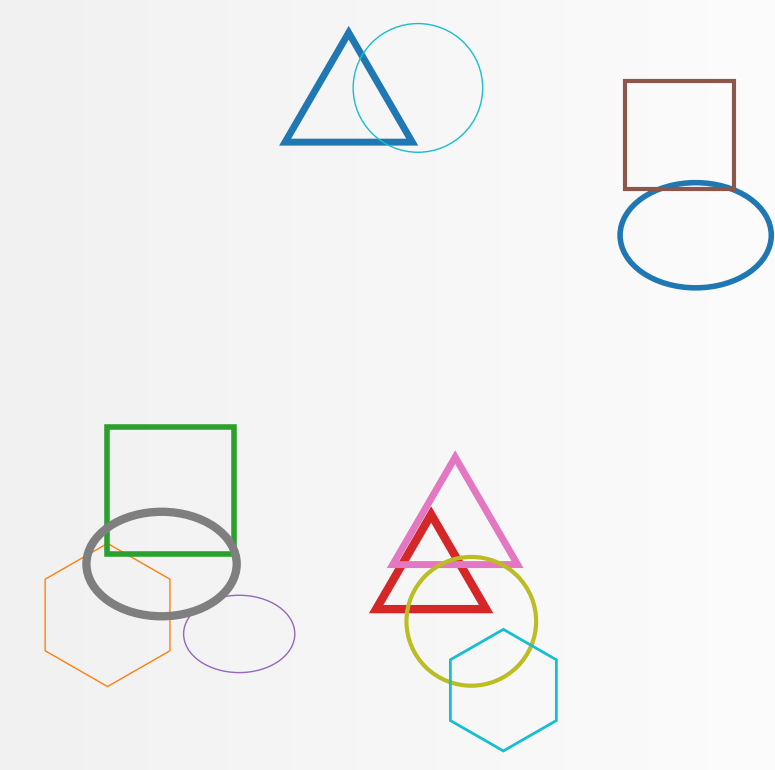[{"shape": "triangle", "thickness": 2.5, "radius": 0.47, "center": [0.45, 0.863]}, {"shape": "oval", "thickness": 2, "radius": 0.49, "center": [0.898, 0.694]}, {"shape": "hexagon", "thickness": 0.5, "radius": 0.46, "center": [0.139, 0.201]}, {"shape": "square", "thickness": 2, "radius": 0.41, "center": [0.22, 0.363]}, {"shape": "triangle", "thickness": 3, "radius": 0.41, "center": [0.556, 0.25]}, {"shape": "oval", "thickness": 0.5, "radius": 0.36, "center": [0.309, 0.177]}, {"shape": "square", "thickness": 1.5, "radius": 0.35, "center": [0.877, 0.825]}, {"shape": "triangle", "thickness": 2.5, "radius": 0.46, "center": [0.587, 0.313]}, {"shape": "oval", "thickness": 3, "radius": 0.48, "center": [0.208, 0.267]}, {"shape": "circle", "thickness": 1.5, "radius": 0.42, "center": [0.608, 0.193]}, {"shape": "hexagon", "thickness": 1, "radius": 0.39, "center": [0.649, 0.104]}, {"shape": "circle", "thickness": 0.5, "radius": 0.42, "center": [0.539, 0.886]}]